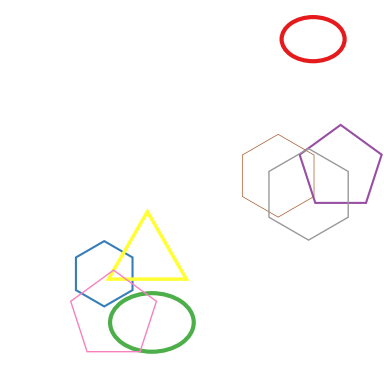[{"shape": "oval", "thickness": 3, "radius": 0.41, "center": [0.813, 0.898]}, {"shape": "hexagon", "thickness": 1.5, "radius": 0.42, "center": [0.271, 0.289]}, {"shape": "oval", "thickness": 3, "radius": 0.54, "center": [0.395, 0.162]}, {"shape": "pentagon", "thickness": 1.5, "radius": 0.56, "center": [0.885, 0.564]}, {"shape": "triangle", "thickness": 2.5, "radius": 0.58, "center": [0.383, 0.333]}, {"shape": "hexagon", "thickness": 0.5, "radius": 0.54, "center": [0.722, 0.544]}, {"shape": "pentagon", "thickness": 1, "radius": 0.59, "center": [0.295, 0.181]}, {"shape": "hexagon", "thickness": 1, "radius": 0.59, "center": [0.801, 0.495]}]